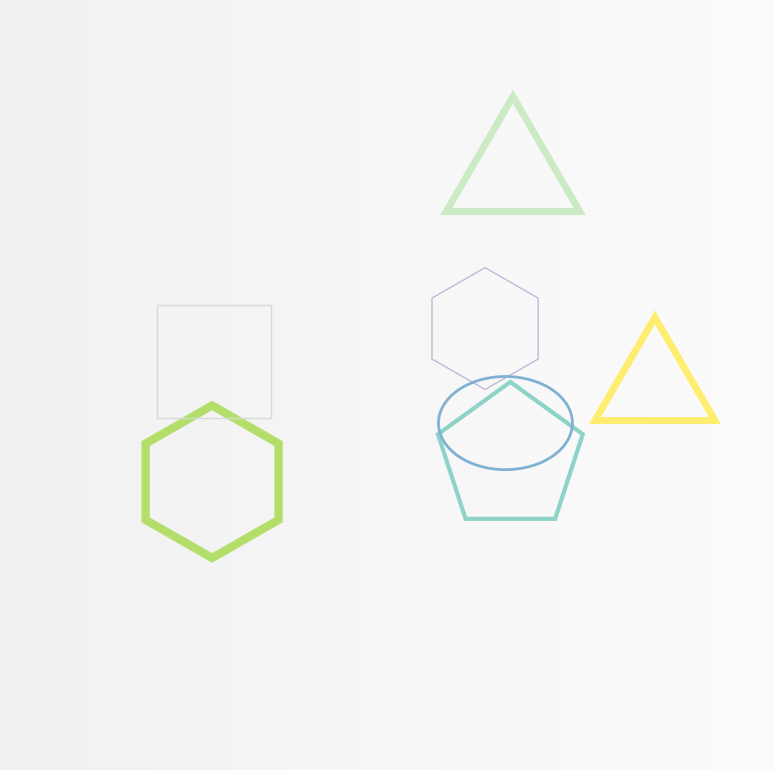[{"shape": "pentagon", "thickness": 1.5, "radius": 0.49, "center": [0.659, 0.406]}, {"shape": "hexagon", "thickness": 0.5, "radius": 0.4, "center": [0.626, 0.573]}, {"shape": "oval", "thickness": 1, "radius": 0.43, "center": [0.652, 0.451]}, {"shape": "hexagon", "thickness": 3, "radius": 0.5, "center": [0.274, 0.374]}, {"shape": "square", "thickness": 0.5, "radius": 0.37, "center": [0.276, 0.531]}, {"shape": "triangle", "thickness": 2.5, "radius": 0.5, "center": [0.662, 0.775]}, {"shape": "triangle", "thickness": 2.5, "radius": 0.45, "center": [0.845, 0.499]}]